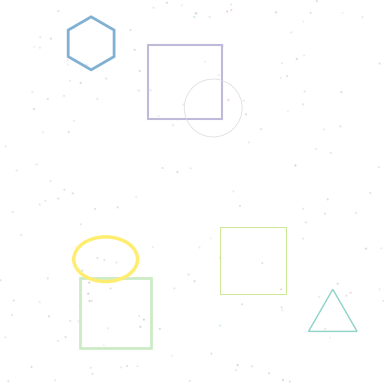[{"shape": "triangle", "thickness": 1, "radius": 0.36, "center": [0.864, 0.176]}, {"shape": "square", "thickness": 1.5, "radius": 0.49, "center": [0.481, 0.787]}, {"shape": "hexagon", "thickness": 2, "radius": 0.34, "center": [0.237, 0.887]}, {"shape": "square", "thickness": 0.5, "radius": 0.43, "center": [0.658, 0.323]}, {"shape": "circle", "thickness": 0.5, "radius": 0.38, "center": [0.554, 0.719]}, {"shape": "square", "thickness": 2, "radius": 0.46, "center": [0.3, 0.187]}, {"shape": "oval", "thickness": 2.5, "radius": 0.41, "center": [0.274, 0.327]}]